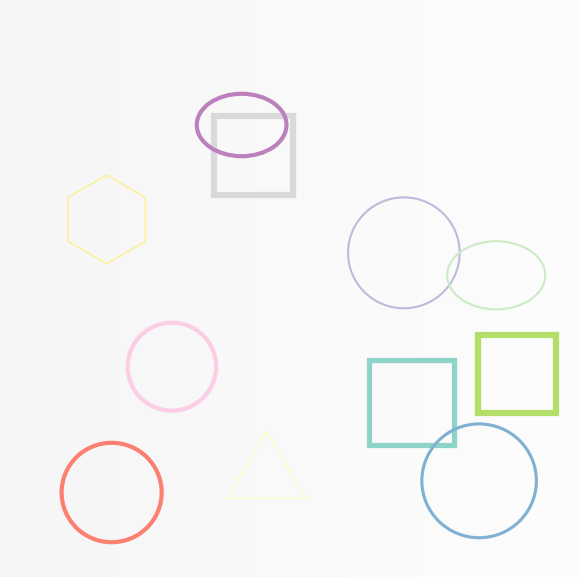[{"shape": "square", "thickness": 2.5, "radius": 0.37, "center": [0.708, 0.303]}, {"shape": "triangle", "thickness": 0.5, "radius": 0.39, "center": [0.459, 0.175]}, {"shape": "circle", "thickness": 1, "radius": 0.48, "center": [0.695, 0.561]}, {"shape": "circle", "thickness": 2, "radius": 0.43, "center": [0.192, 0.146]}, {"shape": "circle", "thickness": 1.5, "radius": 0.49, "center": [0.824, 0.167]}, {"shape": "square", "thickness": 3, "radius": 0.34, "center": [0.889, 0.352]}, {"shape": "circle", "thickness": 2, "radius": 0.38, "center": [0.296, 0.364]}, {"shape": "square", "thickness": 3, "radius": 0.34, "center": [0.436, 0.729]}, {"shape": "oval", "thickness": 2, "radius": 0.39, "center": [0.416, 0.783]}, {"shape": "oval", "thickness": 1, "radius": 0.42, "center": [0.854, 0.522]}, {"shape": "hexagon", "thickness": 0.5, "radius": 0.38, "center": [0.184, 0.619]}]